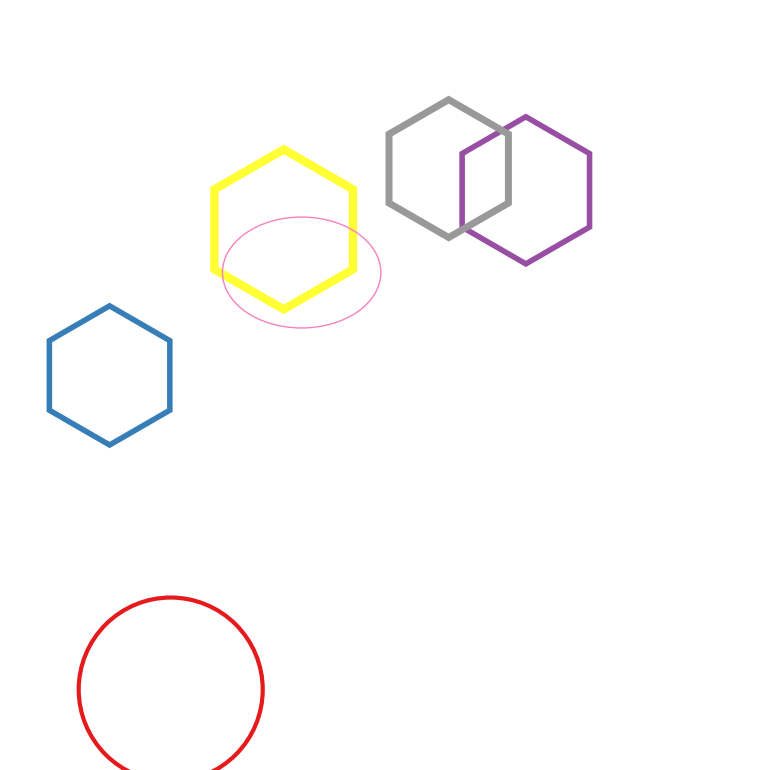[{"shape": "circle", "thickness": 1.5, "radius": 0.6, "center": [0.222, 0.104]}, {"shape": "hexagon", "thickness": 2, "radius": 0.45, "center": [0.142, 0.512]}, {"shape": "hexagon", "thickness": 2, "radius": 0.48, "center": [0.683, 0.753]}, {"shape": "hexagon", "thickness": 3, "radius": 0.52, "center": [0.368, 0.702]}, {"shape": "oval", "thickness": 0.5, "radius": 0.51, "center": [0.392, 0.646]}, {"shape": "hexagon", "thickness": 2.5, "radius": 0.45, "center": [0.583, 0.781]}]